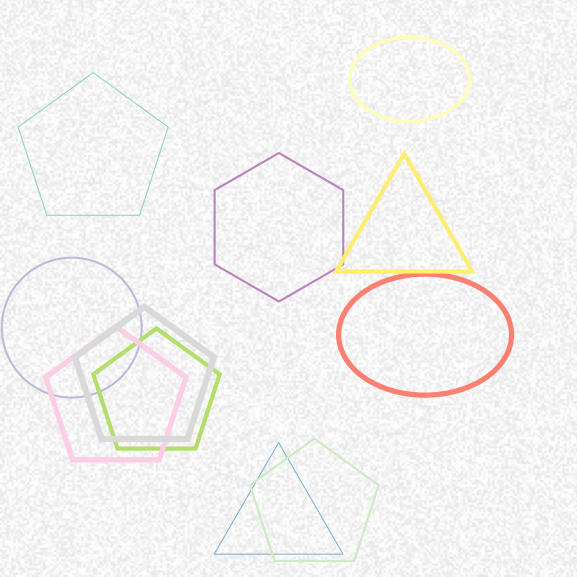[{"shape": "pentagon", "thickness": 0.5, "radius": 0.68, "center": [0.161, 0.737]}, {"shape": "oval", "thickness": 1.5, "radius": 0.52, "center": [0.709, 0.862]}, {"shape": "circle", "thickness": 1, "radius": 0.61, "center": [0.124, 0.432]}, {"shape": "oval", "thickness": 2.5, "radius": 0.75, "center": [0.736, 0.42]}, {"shape": "triangle", "thickness": 0.5, "radius": 0.64, "center": [0.482, 0.104]}, {"shape": "pentagon", "thickness": 2, "radius": 0.58, "center": [0.271, 0.315]}, {"shape": "pentagon", "thickness": 2.5, "radius": 0.64, "center": [0.2, 0.306]}, {"shape": "pentagon", "thickness": 3, "radius": 0.63, "center": [0.25, 0.341]}, {"shape": "hexagon", "thickness": 1, "radius": 0.64, "center": [0.483, 0.606]}, {"shape": "pentagon", "thickness": 1, "radius": 0.59, "center": [0.544, 0.123]}, {"shape": "triangle", "thickness": 2, "radius": 0.68, "center": [0.7, 0.597]}]